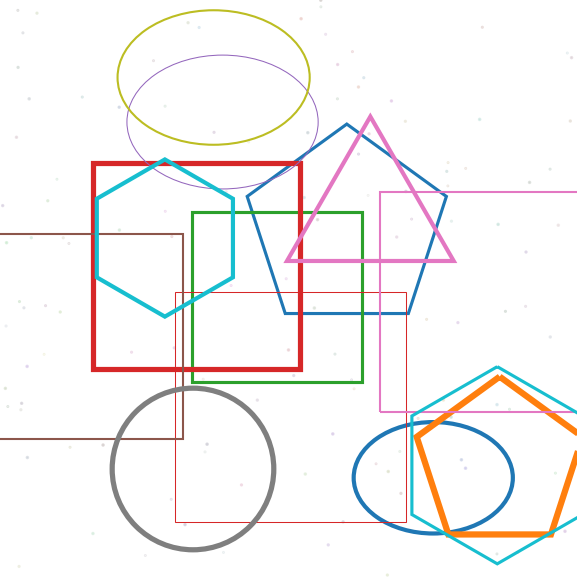[{"shape": "oval", "thickness": 2, "radius": 0.69, "center": [0.75, 0.172]}, {"shape": "pentagon", "thickness": 1.5, "radius": 0.91, "center": [0.601, 0.603]}, {"shape": "pentagon", "thickness": 3, "radius": 0.76, "center": [0.865, 0.196]}, {"shape": "square", "thickness": 1.5, "radius": 0.74, "center": [0.48, 0.484]}, {"shape": "square", "thickness": 2.5, "radius": 0.89, "center": [0.34, 0.538]}, {"shape": "square", "thickness": 0.5, "radius": 1.0, "center": [0.503, 0.294]}, {"shape": "oval", "thickness": 0.5, "radius": 0.83, "center": [0.385, 0.788]}, {"shape": "square", "thickness": 1, "radius": 0.89, "center": [0.139, 0.417]}, {"shape": "square", "thickness": 1, "radius": 0.95, "center": [0.849, 0.476]}, {"shape": "triangle", "thickness": 2, "radius": 0.83, "center": [0.641, 0.631]}, {"shape": "circle", "thickness": 2.5, "radius": 0.7, "center": [0.334, 0.187]}, {"shape": "oval", "thickness": 1, "radius": 0.83, "center": [0.37, 0.865]}, {"shape": "hexagon", "thickness": 2, "radius": 0.68, "center": [0.285, 0.587]}, {"shape": "hexagon", "thickness": 1.5, "radius": 0.85, "center": [0.861, 0.194]}]